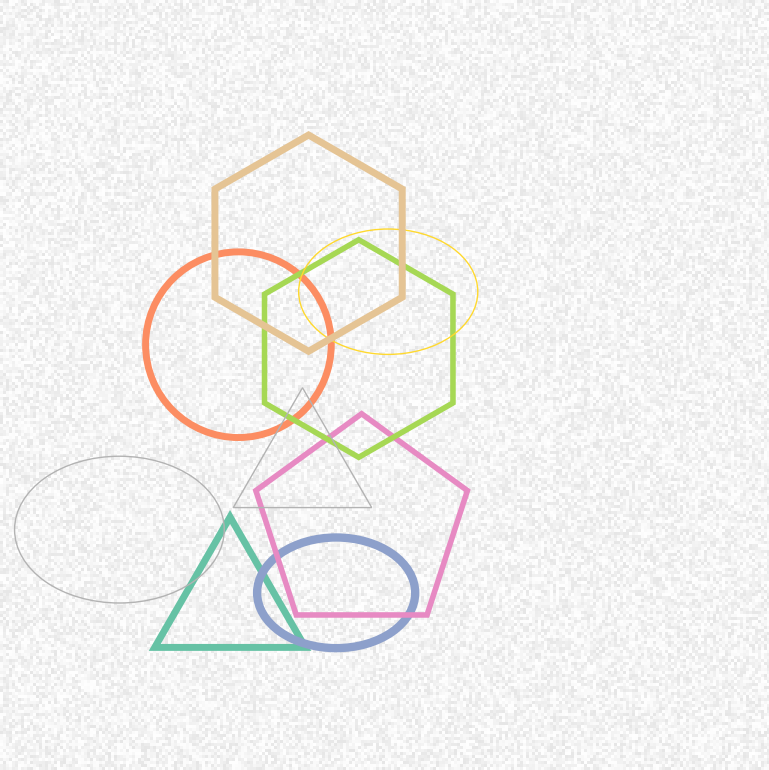[{"shape": "triangle", "thickness": 2.5, "radius": 0.56, "center": [0.299, 0.216]}, {"shape": "circle", "thickness": 2.5, "radius": 0.6, "center": [0.31, 0.552]}, {"shape": "oval", "thickness": 3, "radius": 0.51, "center": [0.437, 0.23]}, {"shape": "pentagon", "thickness": 2, "radius": 0.72, "center": [0.47, 0.318]}, {"shape": "hexagon", "thickness": 2, "radius": 0.71, "center": [0.466, 0.547]}, {"shape": "oval", "thickness": 0.5, "radius": 0.58, "center": [0.504, 0.621]}, {"shape": "hexagon", "thickness": 2.5, "radius": 0.7, "center": [0.401, 0.684]}, {"shape": "triangle", "thickness": 0.5, "radius": 0.52, "center": [0.393, 0.393]}, {"shape": "oval", "thickness": 0.5, "radius": 0.68, "center": [0.155, 0.312]}]